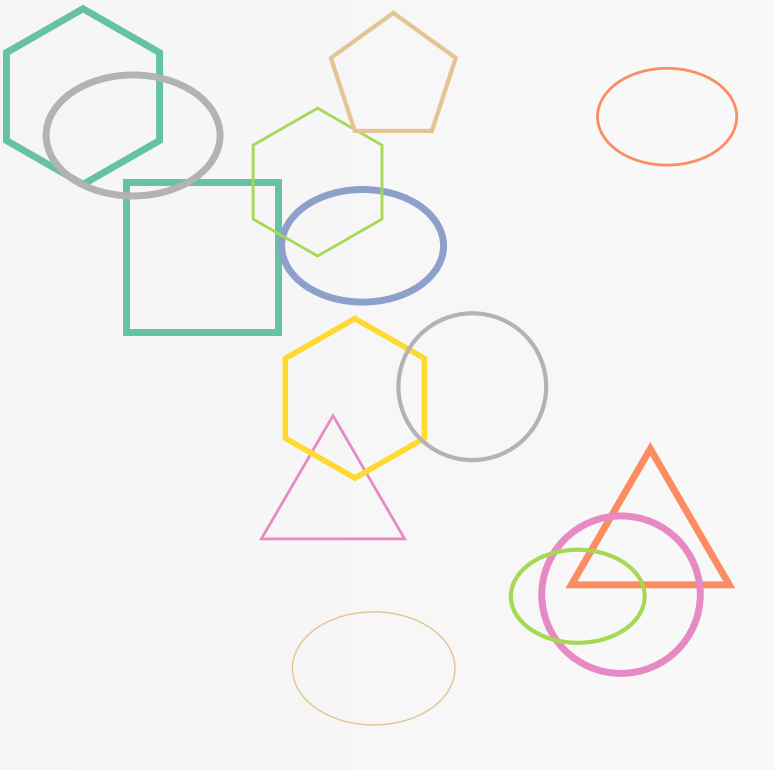[{"shape": "hexagon", "thickness": 2.5, "radius": 0.57, "center": [0.107, 0.875]}, {"shape": "square", "thickness": 2.5, "radius": 0.49, "center": [0.261, 0.666]}, {"shape": "triangle", "thickness": 2.5, "radius": 0.59, "center": [0.839, 0.299]}, {"shape": "oval", "thickness": 1, "radius": 0.45, "center": [0.861, 0.848]}, {"shape": "oval", "thickness": 2.5, "radius": 0.52, "center": [0.468, 0.681]}, {"shape": "triangle", "thickness": 1, "radius": 0.53, "center": [0.43, 0.353]}, {"shape": "circle", "thickness": 2.5, "radius": 0.51, "center": [0.801, 0.228]}, {"shape": "oval", "thickness": 1.5, "radius": 0.43, "center": [0.746, 0.226]}, {"shape": "hexagon", "thickness": 1, "radius": 0.48, "center": [0.41, 0.763]}, {"shape": "hexagon", "thickness": 2, "radius": 0.52, "center": [0.458, 0.483]}, {"shape": "oval", "thickness": 0.5, "radius": 0.52, "center": [0.482, 0.132]}, {"shape": "pentagon", "thickness": 1.5, "radius": 0.42, "center": [0.508, 0.899]}, {"shape": "circle", "thickness": 1.5, "radius": 0.48, "center": [0.609, 0.498]}, {"shape": "oval", "thickness": 2.5, "radius": 0.56, "center": [0.172, 0.824]}]